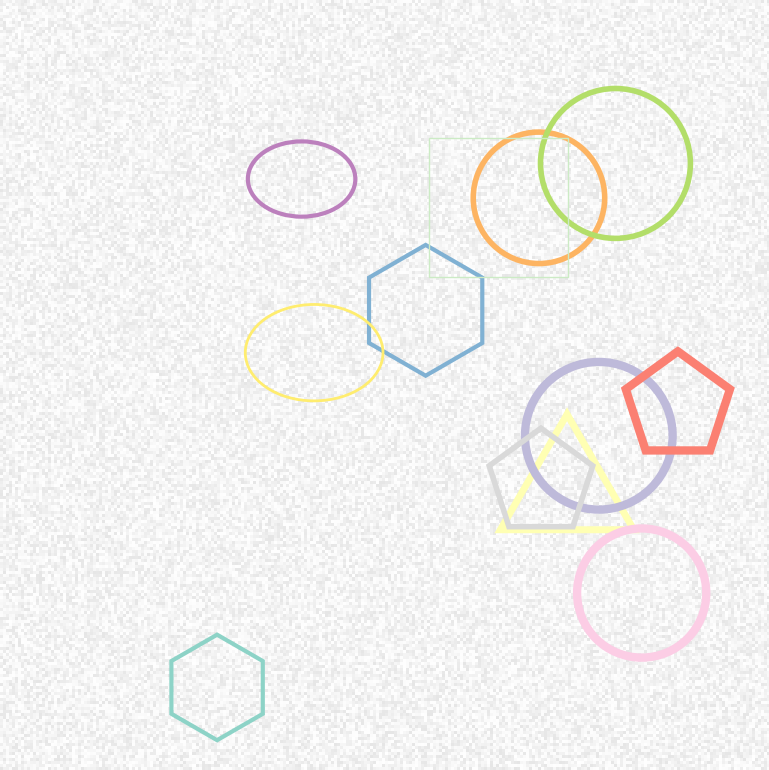[{"shape": "hexagon", "thickness": 1.5, "radius": 0.34, "center": [0.282, 0.107]}, {"shape": "triangle", "thickness": 2.5, "radius": 0.5, "center": [0.736, 0.362]}, {"shape": "circle", "thickness": 3, "radius": 0.48, "center": [0.778, 0.434]}, {"shape": "pentagon", "thickness": 3, "radius": 0.36, "center": [0.88, 0.473]}, {"shape": "hexagon", "thickness": 1.5, "radius": 0.42, "center": [0.553, 0.597]}, {"shape": "circle", "thickness": 2, "radius": 0.43, "center": [0.7, 0.743]}, {"shape": "circle", "thickness": 2, "radius": 0.49, "center": [0.799, 0.788]}, {"shape": "circle", "thickness": 3, "radius": 0.42, "center": [0.833, 0.23]}, {"shape": "pentagon", "thickness": 2, "radius": 0.35, "center": [0.703, 0.373]}, {"shape": "oval", "thickness": 1.5, "radius": 0.35, "center": [0.392, 0.767]}, {"shape": "square", "thickness": 0.5, "radius": 0.45, "center": [0.648, 0.731]}, {"shape": "oval", "thickness": 1, "radius": 0.45, "center": [0.408, 0.542]}]